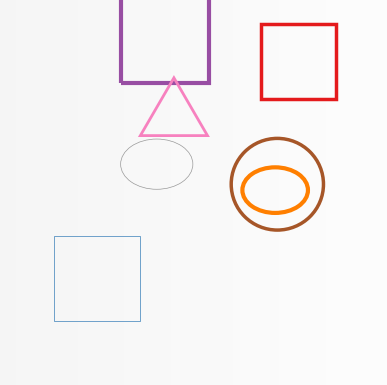[{"shape": "square", "thickness": 2.5, "radius": 0.49, "center": [0.771, 0.841]}, {"shape": "square", "thickness": 0.5, "radius": 0.55, "center": [0.25, 0.276]}, {"shape": "square", "thickness": 3, "radius": 0.57, "center": [0.426, 0.898]}, {"shape": "oval", "thickness": 3, "radius": 0.42, "center": [0.71, 0.506]}, {"shape": "circle", "thickness": 2.5, "radius": 0.6, "center": [0.716, 0.521]}, {"shape": "triangle", "thickness": 2, "radius": 0.5, "center": [0.449, 0.698]}, {"shape": "oval", "thickness": 0.5, "radius": 0.47, "center": [0.405, 0.574]}]